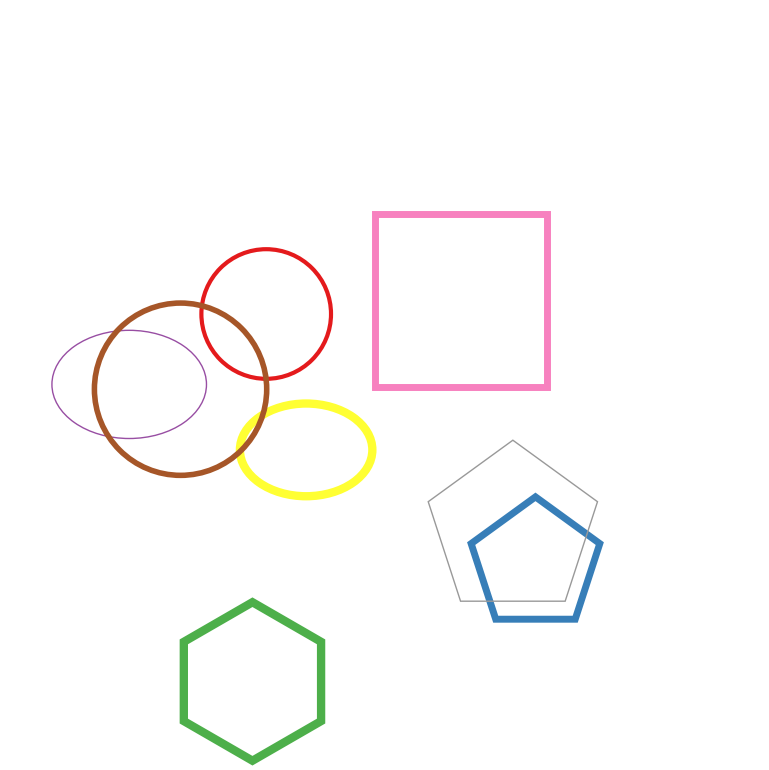[{"shape": "circle", "thickness": 1.5, "radius": 0.42, "center": [0.346, 0.592]}, {"shape": "pentagon", "thickness": 2.5, "radius": 0.44, "center": [0.695, 0.267]}, {"shape": "hexagon", "thickness": 3, "radius": 0.51, "center": [0.328, 0.115]}, {"shape": "oval", "thickness": 0.5, "radius": 0.5, "center": [0.168, 0.501]}, {"shape": "oval", "thickness": 3, "radius": 0.43, "center": [0.398, 0.416]}, {"shape": "circle", "thickness": 2, "radius": 0.56, "center": [0.234, 0.495]}, {"shape": "square", "thickness": 2.5, "radius": 0.56, "center": [0.599, 0.609]}, {"shape": "pentagon", "thickness": 0.5, "radius": 0.58, "center": [0.666, 0.313]}]